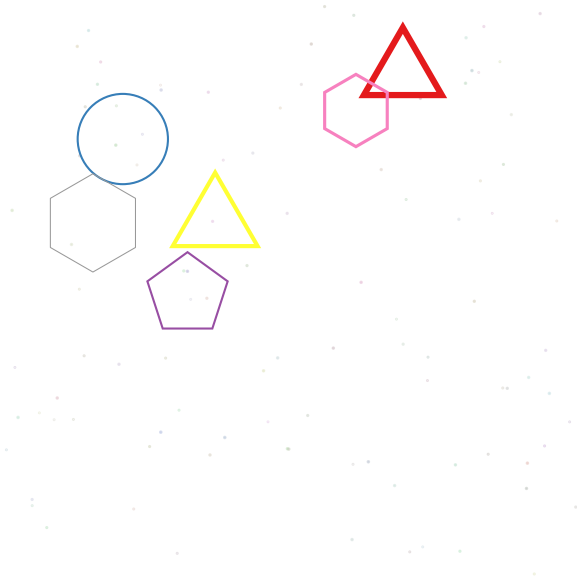[{"shape": "triangle", "thickness": 3, "radius": 0.39, "center": [0.698, 0.873]}, {"shape": "circle", "thickness": 1, "radius": 0.39, "center": [0.213, 0.758]}, {"shape": "pentagon", "thickness": 1, "radius": 0.37, "center": [0.325, 0.489]}, {"shape": "triangle", "thickness": 2, "radius": 0.42, "center": [0.373, 0.615]}, {"shape": "hexagon", "thickness": 1.5, "radius": 0.31, "center": [0.616, 0.808]}, {"shape": "hexagon", "thickness": 0.5, "radius": 0.43, "center": [0.161, 0.613]}]